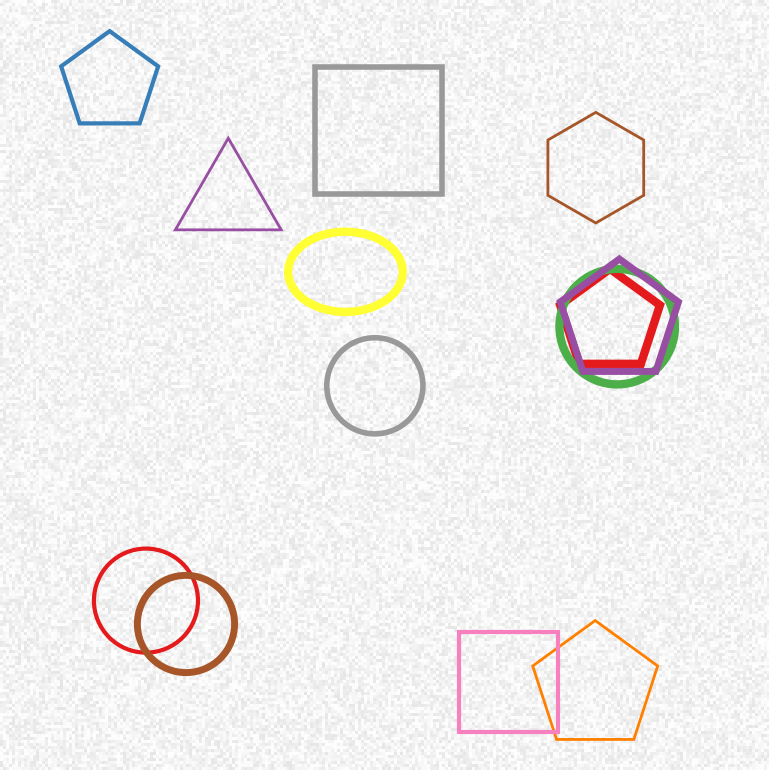[{"shape": "pentagon", "thickness": 3, "radius": 0.34, "center": [0.792, 0.583]}, {"shape": "circle", "thickness": 1.5, "radius": 0.34, "center": [0.19, 0.22]}, {"shape": "pentagon", "thickness": 1.5, "radius": 0.33, "center": [0.142, 0.893]}, {"shape": "circle", "thickness": 3, "radius": 0.38, "center": [0.802, 0.576]}, {"shape": "triangle", "thickness": 1, "radius": 0.4, "center": [0.296, 0.741]}, {"shape": "pentagon", "thickness": 2.5, "radius": 0.4, "center": [0.804, 0.583]}, {"shape": "pentagon", "thickness": 1, "radius": 0.43, "center": [0.773, 0.109]}, {"shape": "oval", "thickness": 3, "radius": 0.37, "center": [0.449, 0.647]}, {"shape": "hexagon", "thickness": 1, "radius": 0.36, "center": [0.774, 0.782]}, {"shape": "circle", "thickness": 2.5, "radius": 0.32, "center": [0.242, 0.19]}, {"shape": "square", "thickness": 1.5, "radius": 0.32, "center": [0.66, 0.115]}, {"shape": "circle", "thickness": 2, "radius": 0.31, "center": [0.487, 0.499]}, {"shape": "square", "thickness": 2, "radius": 0.41, "center": [0.492, 0.83]}]